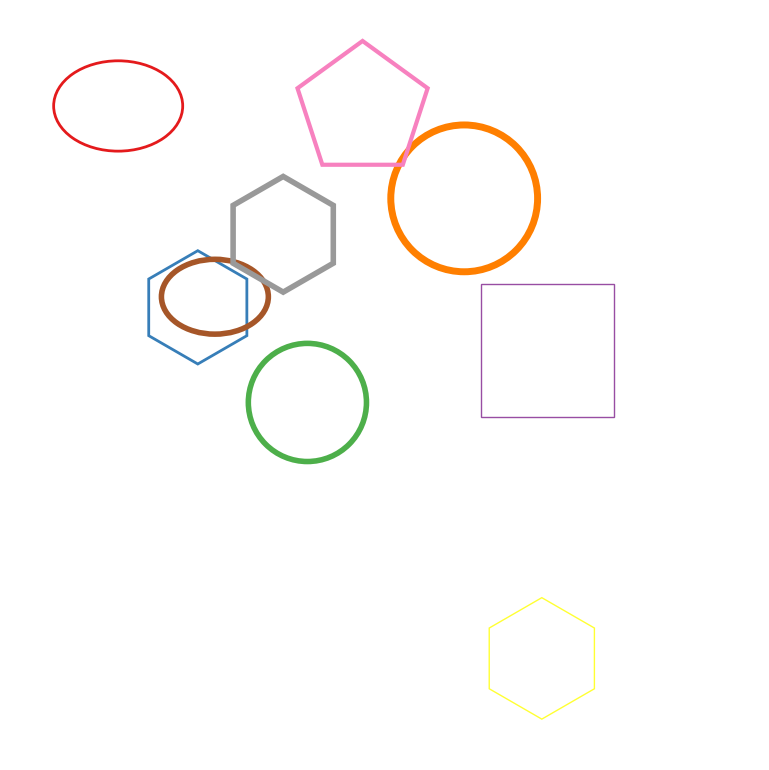[{"shape": "oval", "thickness": 1, "radius": 0.42, "center": [0.153, 0.862]}, {"shape": "hexagon", "thickness": 1, "radius": 0.37, "center": [0.257, 0.601]}, {"shape": "circle", "thickness": 2, "radius": 0.38, "center": [0.399, 0.477]}, {"shape": "square", "thickness": 0.5, "radius": 0.43, "center": [0.711, 0.545]}, {"shape": "circle", "thickness": 2.5, "radius": 0.48, "center": [0.603, 0.742]}, {"shape": "hexagon", "thickness": 0.5, "radius": 0.39, "center": [0.704, 0.145]}, {"shape": "oval", "thickness": 2, "radius": 0.35, "center": [0.279, 0.615]}, {"shape": "pentagon", "thickness": 1.5, "radius": 0.44, "center": [0.471, 0.858]}, {"shape": "hexagon", "thickness": 2, "radius": 0.38, "center": [0.368, 0.696]}]